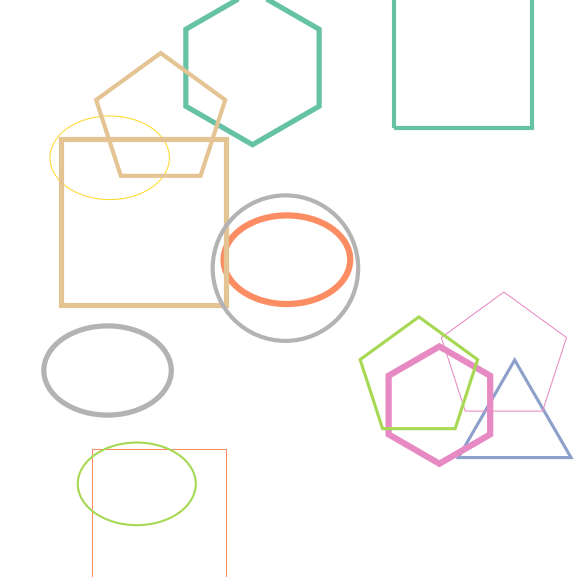[{"shape": "square", "thickness": 2, "radius": 0.6, "center": [0.802, 0.896]}, {"shape": "hexagon", "thickness": 2.5, "radius": 0.67, "center": [0.437, 0.882]}, {"shape": "square", "thickness": 0.5, "radius": 0.58, "center": [0.275, 0.105]}, {"shape": "oval", "thickness": 3, "radius": 0.55, "center": [0.497, 0.549]}, {"shape": "triangle", "thickness": 1.5, "radius": 0.56, "center": [0.891, 0.263]}, {"shape": "hexagon", "thickness": 3, "radius": 0.51, "center": [0.761, 0.298]}, {"shape": "pentagon", "thickness": 0.5, "radius": 0.57, "center": [0.873, 0.379]}, {"shape": "pentagon", "thickness": 1.5, "radius": 0.53, "center": [0.725, 0.343]}, {"shape": "oval", "thickness": 1, "radius": 0.51, "center": [0.237, 0.161]}, {"shape": "oval", "thickness": 0.5, "radius": 0.52, "center": [0.19, 0.726]}, {"shape": "square", "thickness": 2.5, "radius": 0.72, "center": [0.248, 0.615]}, {"shape": "pentagon", "thickness": 2, "radius": 0.59, "center": [0.278, 0.79]}, {"shape": "oval", "thickness": 2.5, "radius": 0.55, "center": [0.186, 0.358]}, {"shape": "circle", "thickness": 2, "radius": 0.63, "center": [0.494, 0.535]}]